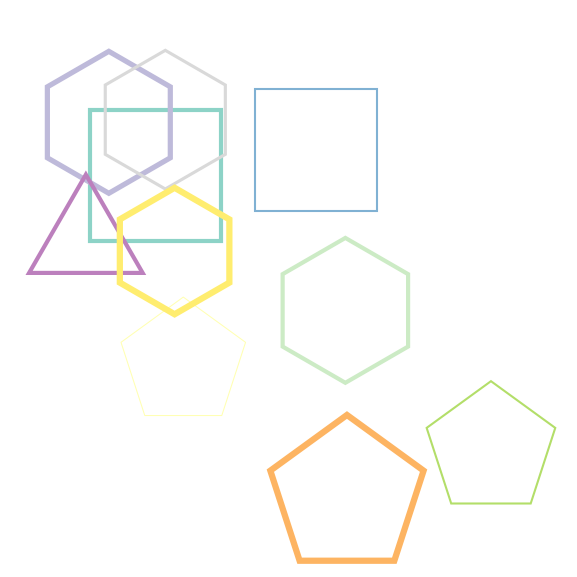[{"shape": "square", "thickness": 2, "radius": 0.57, "center": [0.269, 0.696]}, {"shape": "pentagon", "thickness": 0.5, "radius": 0.57, "center": [0.317, 0.371]}, {"shape": "hexagon", "thickness": 2.5, "radius": 0.61, "center": [0.188, 0.787]}, {"shape": "square", "thickness": 1, "radius": 0.53, "center": [0.548, 0.74]}, {"shape": "pentagon", "thickness": 3, "radius": 0.7, "center": [0.601, 0.141]}, {"shape": "pentagon", "thickness": 1, "radius": 0.59, "center": [0.85, 0.222]}, {"shape": "hexagon", "thickness": 1.5, "radius": 0.6, "center": [0.286, 0.792]}, {"shape": "triangle", "thickness": 2, "radius": 0.57, "center": [0.149, 0.583]}, {"shape": "hexagon", "thickness": 2, "radius": 0.63, "center": [0.598, 0.462]}, {"shape": "hexagon", "thickness": 3, "radius": 0.55, "center": [0.302, 0.564]}]